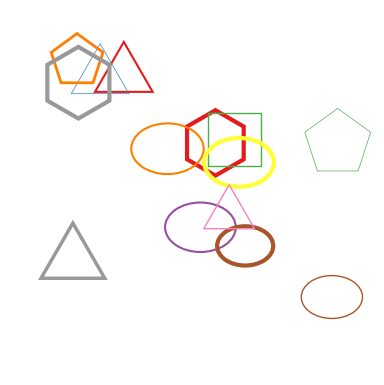[{"shape": "hexagon", "thickness": 3, "radius": 0.42, "center": [0.559, 0.629]}, {"shape": "triangle", "thickness": 1.5, "radius": 0.43, "center": [0.322, 0.805]}, {"shape": "triangle", "thickness": 0.5, "radius": 0.43, "center": [0.26, 0.8]}, {"shape": "square", "thickness": 1, "radius": 0.34, "center": [0.609, 0.637]}, {"shape": "pentagon", "thickness": 0.5, "radius": 0.45, "center": [0.877, 0.629]}, {"shape": "oval", "thickness": 1.5, "radius": 0.46, "center": [0.521, 0.41]}, {"shape": "pentagon", "thickness": 2, "radius": 0.35, "center": [0.2, 0.842]}, {"shape": "oval", "thickness": 1.5, "radius": 0.47, "center": [0.435, 0.614]}, {"shape": "oval", "thickness": 3, "radius": 0.45, "center": [0.621, 0.578]}, {"shape": "oval", "thickness": 1, "radius": 0.4, "center": [0.862, 0.228]}, {"shape": "oval", "thickness": 3, "radius": 0.36, "center": [0.637, 0.361]}, {"shape": "triangle", "thickness": 1, "radius": 0.38, "center": [0.595, 0.444]}, {"shape": "triangle", "thickness": 2.5, "radius": 0.48, "center": [0.189, 0.325]}, {"shape": "hexagon", "thickness": 3, "radius": 0.47, "center": [0.204, 0.785]}]